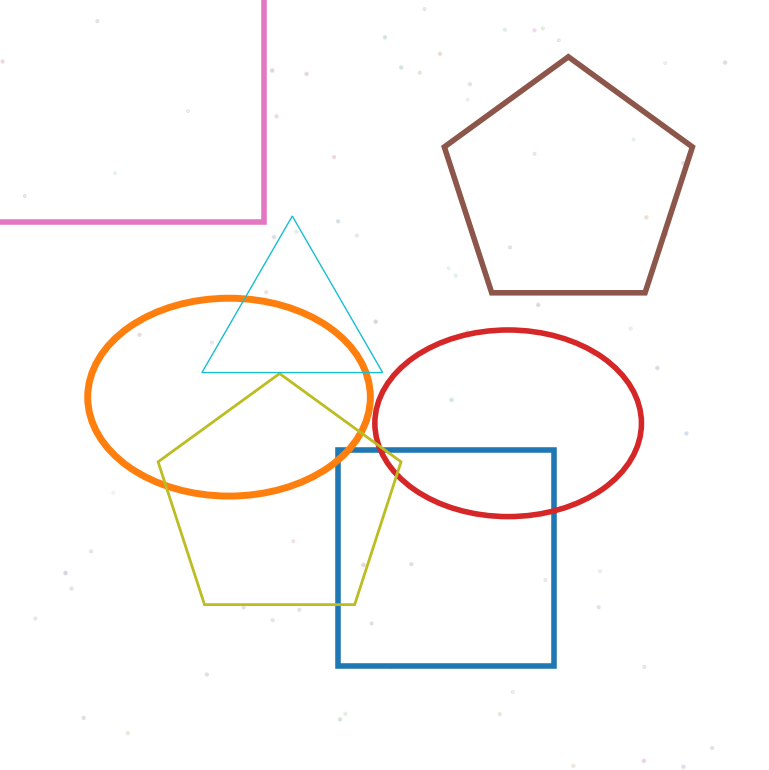[{"shape": "square", "thickness": 2, "radius": 0.7, "center": [0.58, 0.276]}, {"shape": "oval", "thickness": 2.5, "radius": 0.92, "center": [0.297, 0.484]}, {"shape": "oval", "thickness": 2, "radius": 0.87, "center": [0.66, 0.45]}, {"shape": "pentagon", "thickness": 2, "radius": 0.85, "center": [0.738, 0.757]}, {"shape": "square", "thickness": 2, "radius": 0.87, "center": [0.167, 0.887]}, {"shape": "pentagon", "thickness": 1, "radius": 0.83, "center": [0.363, 0.349]}, {"shape": "triangle", "thickness": 0.5, "radius": 0.68, "center": [0.38, 0.584]}]